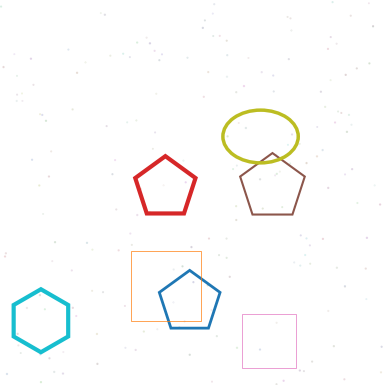[{"shape": "pentagon", "thickness": 2, "radius": 0.41, "center": [0.493, 0.215]}, {"shape": "square", "thickness": 0.5, "radius": 0.45, "center": [0.43, 0.258]}, {"shape": "pentagon", "thickness": 3, "radius": 0.41, "center": [0.43, 0.512]}, {"shape": "pentagon", "thickness": 1.5, "radius": 0.44, "center": [0.708, 0.514]}, {"shape": "square", "thickness": 0.5, "radius": 0.35, "center": [0.7, 0.114]}, {"shape": "oval", "thickness": 2.5, "radius": 0.49, "center": [0.677, 0.645]}, {"shape": "hexagon", "thickness": 3, "radius": 0.41, "center": [0.106, 0.167]}]